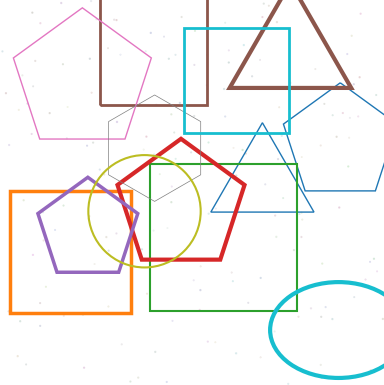[{"shape": "triangle", "thickness": 1, "radius": 0.77, "center": [0.682, 0.527]}, {"shape": "pentagon", "thickness": 1, "radius": 0.78, "center": [0.884, 0.63]}, {"shape": "square", "thickness": 2.5, "radius": 0.79, "center": [0.183, 0.345]}, {"shape": "square", "thickness": 1.5, "radius": 0.95, "center": [0.581, 0.382]}, {"shape": "pentagon", "thickness": 3, "radius": 0.87, "center": [0.47, 0.466]}, {"shape": "pentagon", "thickness": 2.5, "radius": 0.68, "center": [0.228, 0.403]}, {"shape": "square", "thickness": 2, "radius": 0.69, "center": [0.399, 0.865]}, {"shape": "triangle", "thickness": 3, "radius": 0.91, "center": [0.754, 0.863]}, {"shape": "pentagon", "thickness": 1, "radius": 0.94, "center": [0.214, 0.791]}, {"shape": "hexagon", "thickness": 0.5, "radius": 0.69, "center": [0.402, 0.615]}, {"shape": "circle", "thickness": 1.5, "radius": 0.73, "center": [0.375, 0.451]}, {"shape": "oval", "thickness": 3, "radius": 0.89, "center": [0.879, 0.143]}, {"shape": "square", "thickness": 2, "radius": 0.68, "center": [0.615, 0.79]}]